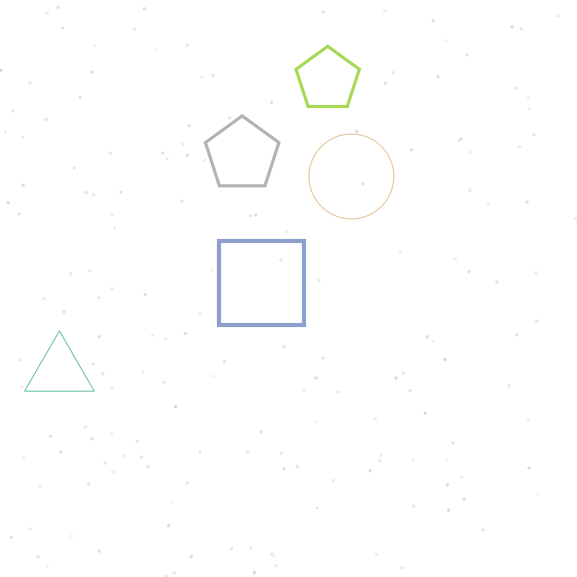[{"shape": "triangle", "thickness": 0.5, "radius": 0.35, "center": [0.103, 0.357]}, {"shape": "square", "thickness": 2, "radius": 0.37, "center": [0.453, 0.509]}, {"shape": "pentagon", "thickness": 1.5, "radius": 0.29, "center": [0.567, 0.861]}, {"shape": "circle", "thickness": 0.5, "radius": 0.37, "center": [0.608, 0.694]}, {"shape": "pentagon", "thickness": 1.5, "radius": 0.33, "center": [0.419, 0.731]}]